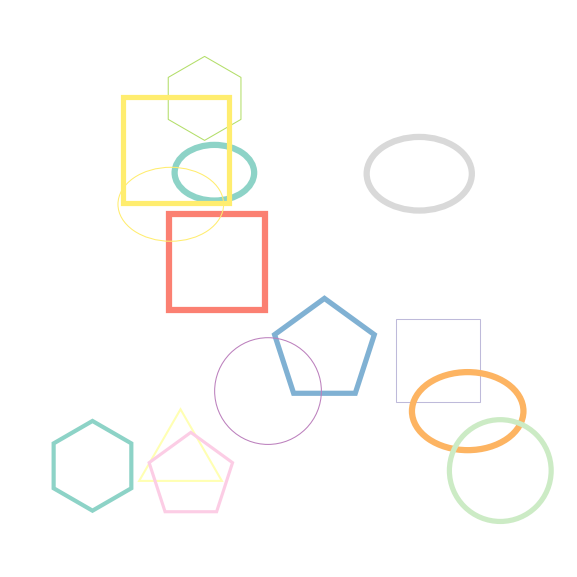[{"shape": "oval", "thickness": 3, "radius": 0.34, "center": [0.371, 0.7]}, {"shape": "hexagon", "thickness": 2, "radius": 0.39, "center": [0.16, 0.193]}, {"shape": "triangle", "thickness": 1, "radius": 0.41, "center": [0.313, 0.208]}, {"shape": "square", "thickness": 0.5, "radius": 0.36, "center": [0.758, 0.375]}, {"shape": "square", "thickness": 3, "radius": 0.42, "center": [0.376, 0.545]}, {"shape": "pentagon", "thickness": 2.5, "radius": 0.45, "center": [0.562, 0.392]}, {"shape": "oval", "thickness": 3, "radius": 0.48, "center": [0.81, 0.287]}, {"shape": "hexagon", "thickness": 0.5, "radius": 0.36, "center": [0.354, 0.829]}, {"shape": "pentagon", "thickness": 1.5, "radius": 0.38, "center": [0.33, 0.174]}, {"shape": "oval", "thickness": 3, "radius": 0.46, "center": [0.726, 0.698]}, {"shape": "circle", "thickness": 0.5, "radius": 0.46, "center": [0.464, 0.322]}, {"shape": "circle", "thickness": 2.5, "radius": 0.44, "center": [0.866, 0.184]}, {"shape": "square", "thickness": 2.5, "radius": 0.46, "center": [0.305, 0.739]}, {"shape": "oval", "thickness": 0.5, "radius": 0.46, "center": [0.296, 0.645]}]